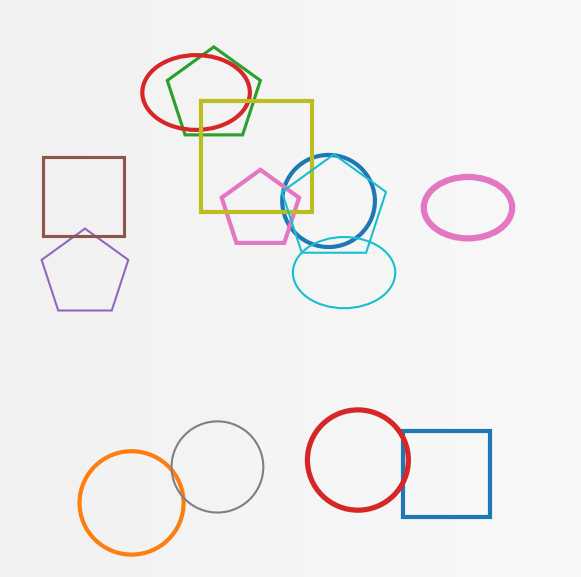[{"shape": "circle", "thickness": 2, "radius": 0.4, "center": [0.565, 0.651]}, {"shape": "square", "thickness": 2, "radius": 0.37, "center": [0.768, 0.178]}, {"shape": "circle", "thickness": 2, "radius": 0.45, "center": [0.226, 0.128]}, {"shape": "pentagon", "thickness": 1.5, "radius": 0.42, "center": [0.368, 0.834]}, {"shape": "circle", "thickness": 2.5, "radius": 0.43, "center": [0.616, 0.203]}, {"shape": "oval", "thickness": 2, "radius": 0.46, "center": [0.337, 0.839]}, {"shape": "pentagon", "thickness": 1, "radius": 0.39, "center": [0.146, 0.525]}, {"shape": "square", "thickness": 1.5, "radius": 0.35, "center": [0.143, 0.659]}, {"shape": "oval", "thickness": 3, "radius": 0.38, "center": [0.805, 0.64]}, {"shape": "pentagon", "thickness": 2, "radius": 0.35, "center": [0.448, 0.635]}, {"shape": "circle", "thickness": 1, "radius": 0.39, "center": [0.374, 0.191]}, {"shape": "square", "thickness": 2, "radius": 0.48, "center": [0.441, 0.728]}, {"shape": "pentagon", "thickness": 1, "radius": 0.47, "center": [0.575, 0.638]}, {"shape": "oval", "thickness": 1, "radius": 0.44, "center": [0.592, 0.527]}]